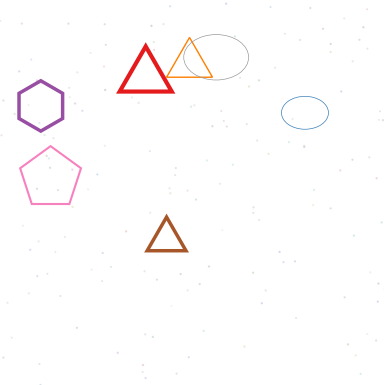[{"shape": "triangle", "thickness": 3, "radius": 0.39, "center": [0.378, 0.801]}, {"shape": "oval", "thickness": 0.5, "radius": 0.31, "center": [0.792, 0.707]}, {"shape": "hexagon", "thickness": 2.5, "radius": 0.33, "center": [0.106, 0.725]}, {"shape": "triangle", "thickness": 1, "radius": 0.34, "center": [0.492, 0.834]}, {"shape": "triangle", "thickness": 2.5, "radius": 0.29, "center": [0.433, 0.378]}, {"shape": "pentagon", "thickness": 1.5, "radius": 0.42, "center": [0.131, 0.537]}, {"shape": "oval", "thickness": 0.5, "radius": 0.42, "center": [0.562, 0.851]}]